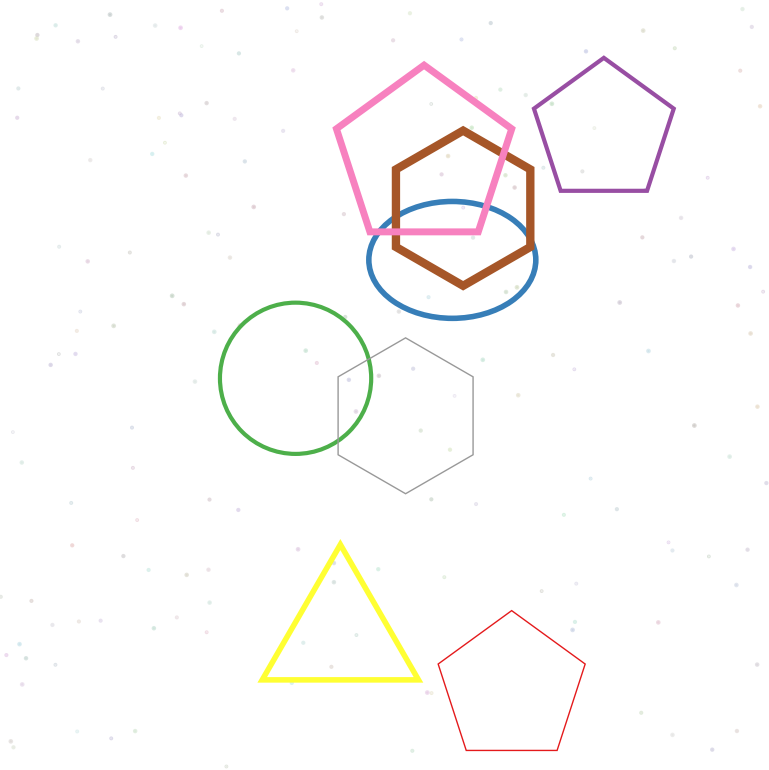[{"shape": "pentagon", "thickness": 0.5, "radius": 0.5, "center": [0.664, 0.107]}, {"shape": "oval", "thickness": 2, "radius": 0.54, "center": [0.587, 0.662]}, {"shape": "circle", "thickness": 1.5, "radius": 0.49, "center": [0.384, 0.509]}, {"shape": "pentagon", "thickness": 1.5, "radius": 0.48, "center": [0.784, 0.829]}, {"shape": "triangle", "thickness": 2, "radius": 0.59, "center": [0.442, 0.176]}, {"shape": "hexagon", "thickness": 3, "radius": 0.5, "center": [0.601, 0.73]}, {"shape": "pentagon", "thickness": 2.5, "radius": 0.6, "center": [0.551, 0.796]}, {"shape": "hexagon", "thickness": 0.5, "radius": 0.51, "center": [0.527, 0.46]}]